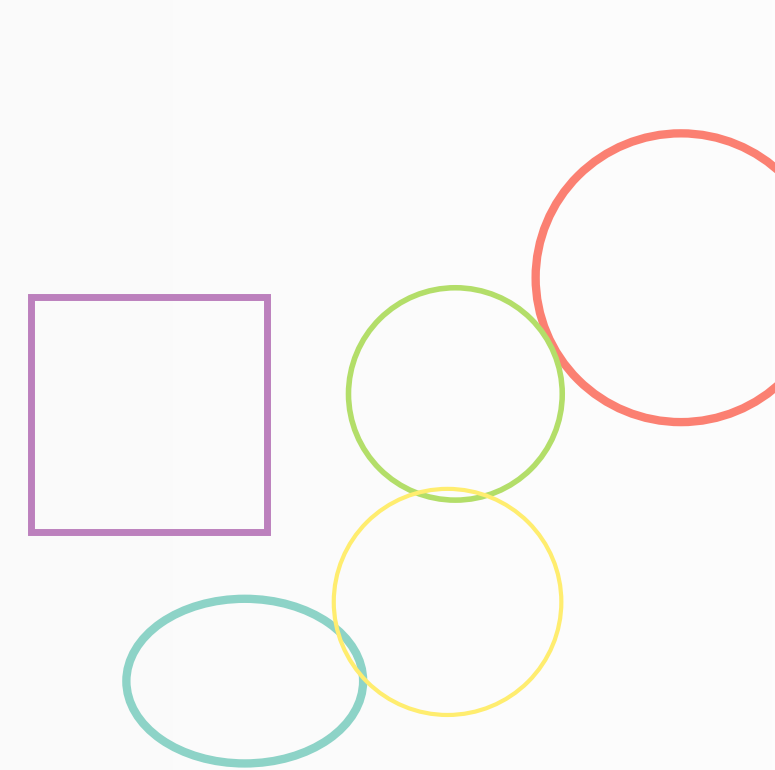[{"shape": "oval", "thickness": 3, "radius": 0.76, "center": [0.316, 0.115]}, {"shape": "circle", "thickness": 3, "radius": 0.94, "center": [0.879, 0.639]}, {"shape": "circle", "thickness": 2, "radius": 0.69, "center": [0.588, 0.488]}, {"shape": "square", "thickness": 2.5, "radius": 0.76, "center": [0.192, 0.462]}, {"shape": "circle", "thickness": 1.5, "radius": 0.73, "center": [0.577, 0.218]}]